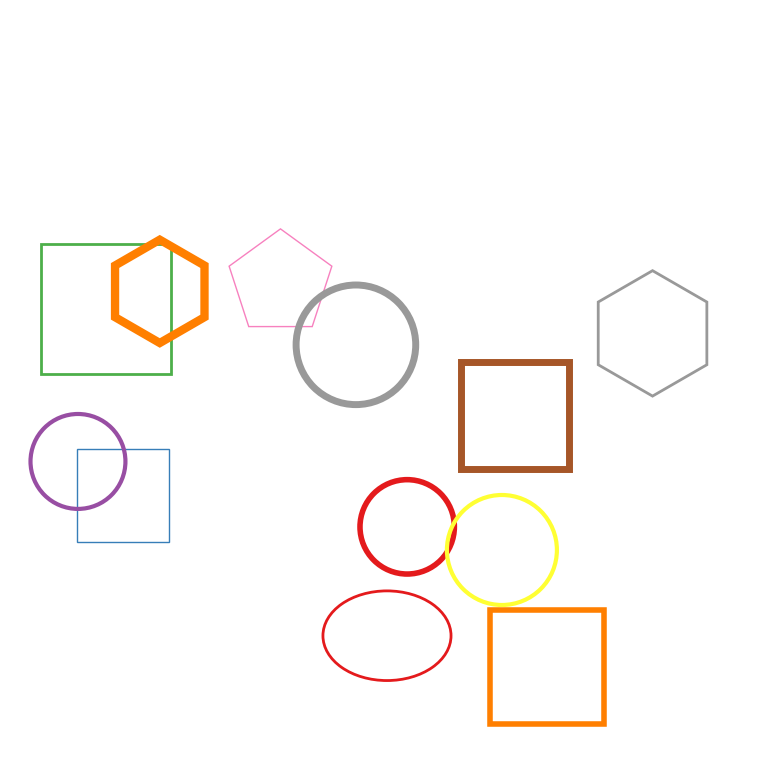[{"shape": "oval", "thickness": 1, "radius": 0.42, "center": [0.503, 0.174]}, {"shape": "circle", "thickness": 2, "radius": 0.31, "center": [0.529, 0.316]}, {"shape": "square", "thickness": 0.5, "radius": 0.3, "center": [0.16, 0.356]}, {"shape": "square", "thickness": 1, "radius": 0.42, "center": [0.138, 0.599]}, {"shape": "circle", "thickness": 1.5, "radius": 0.31, "center": [0.101, 0.401]}, {"shape": "hexagon", "thickness": 3, "radius": 0.34, "center": [0.207, 0.622]}, {"shape": "square", "thickness": 2, "radius": 0.37, "center": [0.71, 0.133]}, {"shape": "circle", "thickness": 1.5, "radius": 0.36, "center": [0.652, 0.286]}, {"shape": "square", "thickness": 2.5, "radius": 0.35, "center": [0.669, 0.461]}, {"shape": "pentagon", "thickness": 0.5, "radius": 0.35, "center": [0.364, 0.633]}, {"shape": "circle", "thickness": 2.5, "radius": 0.39, "center": [0.462, 0.552]}, {"shape": "hexagon", "thickness": 1, "radius": 0.41, "center": [0.847, 0.567]}]